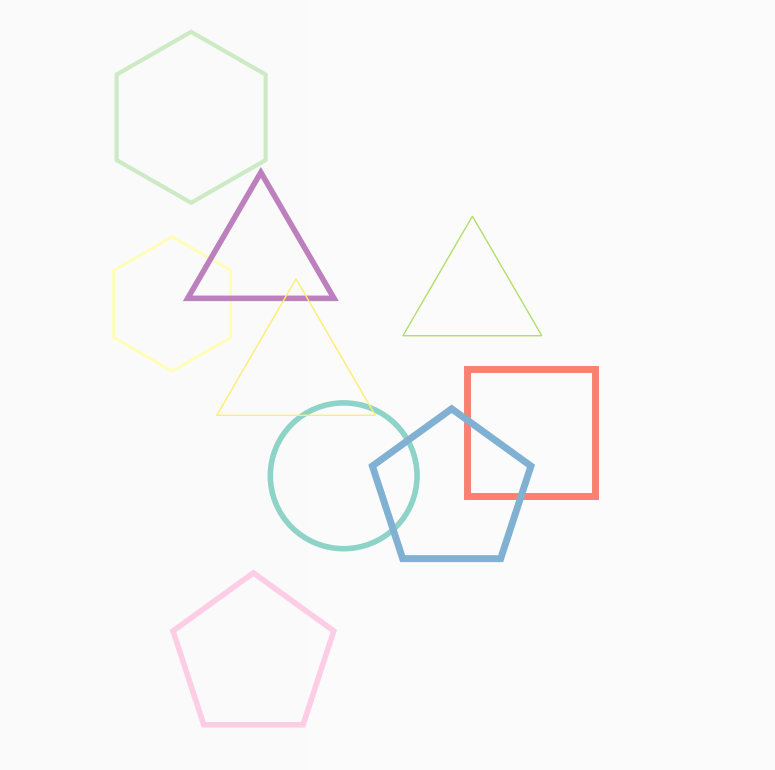[{"shape": "circle", "thickness": 2, "radius": 0.47, "center": [0.443, 0.382]}, {"shape": "hexagon", "thickness": 1, "radius": 0.44, "center": [0.222, 0.605]}, {"shape": "square", "thickness": 2.5, "radius": 0.41, "center": [0.685, 0.438]}, {"shape": "pentagon", "thickness": 2.5, "radius": 0.54, "center": [0.583, 0.362]}, {"shape": "triangle", "thickness": 0.5, "radius": 0.52, "center": [0.61, 0.616]}, {"shape": "pentagon", "thickness": 2, "radius": 0.55, "center": [0.327, 0.147]}, {"shape": "triangle", "thickness": 2, "radius": 0.55, "center": [0.337, 0.667]}, {"shape": "hexagon", "thickness": 1.5, "radius": 0.56, "center": [0.247, 0.848]}, {"shape": "triangle", "thickness": 0.5, "radius": 0.59, "center": [0.382, 0.52]}]